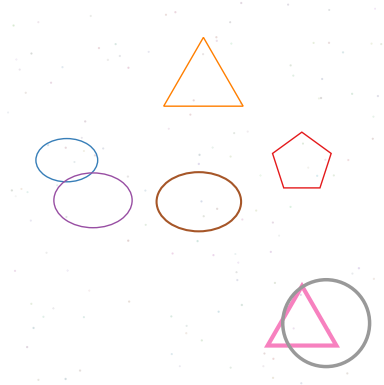[{"shape": "pentagon", "thickness": 1, "radius": 0.4, "center": [0.784, 0.577]}, {"shape": "oval", "thickness": 1, "radius": 0.4, "center": [0.173, 0.584]}, {"shape": "oval", "thickness": 1, "radius": 0.51, "center": [0.242, 0.48]}, {"shape": "triangle", "thickness": 1, "radius": 0.6, "center": [0.528, 0.784]}, {"shape": "oval", "thickness": 1.5, "radius": 0.55, "center": [0.516, 0.476]}, {"shape": "triangle", "thickness": 3, "radius": 0.52, "center": [0.784, 0.154]}, {"shape": "circle", "thickness": 2.5, "radius": 0.56, "center": [0.847, 0.161]}]